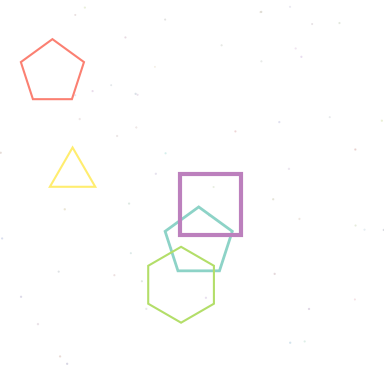[{"shape": "pentagon", "thickness": 2, "radius": 0.46, "center": [0.516, 0.371]}, {"shape": "pentagon", "thickness": 1.5, "radius": 0.43, "center": [0.136, 0.812]}, {"shape": "hexagon", "thickness": 1.5, "radius": 0.49, "center": [0.47, 0.26]}, {"shape": "square", "thickness": 3, "radius": 0.4, "center": [0.547, 0.469]}, {"shape": "triangle", "thickness": 1.5, "radius": 0.34, "center": [0.189, 0.549]}]